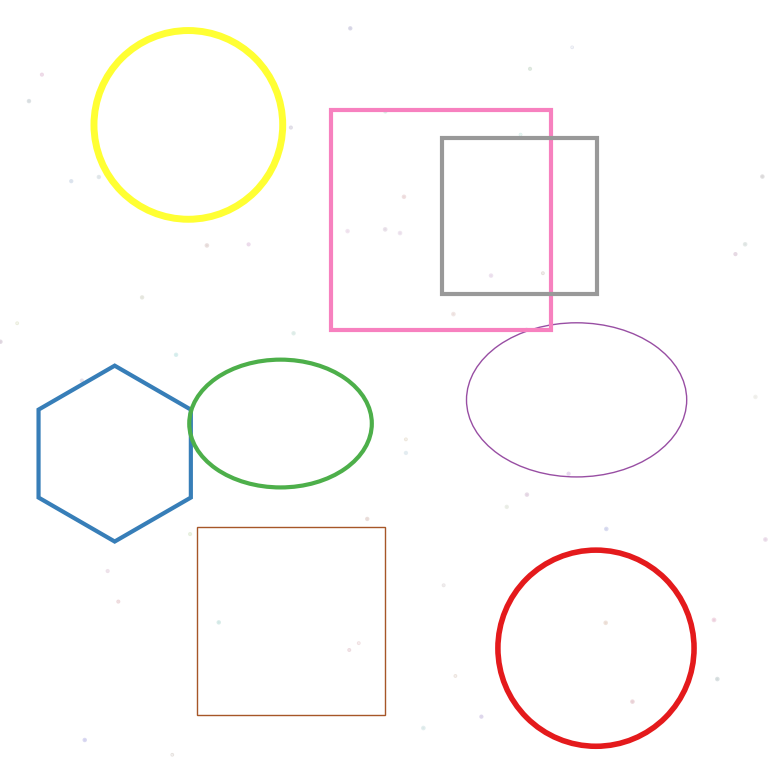[{"shape": "circle", "thickness": 2, "radius": 0.64, "center": [0.774, 0.158]}, {"shape": "hexagon", "thickness": 1.5, "radius": 0.57, "center": [0.149, 0.411]}, {"shape": "oval", "thickness": 1.5, "radius": 0.59, "center": [0.364, 0.45]}, {"shape": "oval", "thickness": 0.5, "radius": 0.71, "center": [0.749, 0.481]}, {"shape": "circle", "thickness": 2.5, "radius": 0.61, "center": [0.245, 0.838]}, {"shape": "square", "thickness": 0.5, "radius": 0.61, "center": [0.378, 0.193]}, {"shape": "square", "thickness": 1.5, "radius": 0.71, "center": [0.573, 0.714]}, {"shape": "square", "thickness": 1.5, "radius": 0.5, "center": [0.675, 0.719]}]